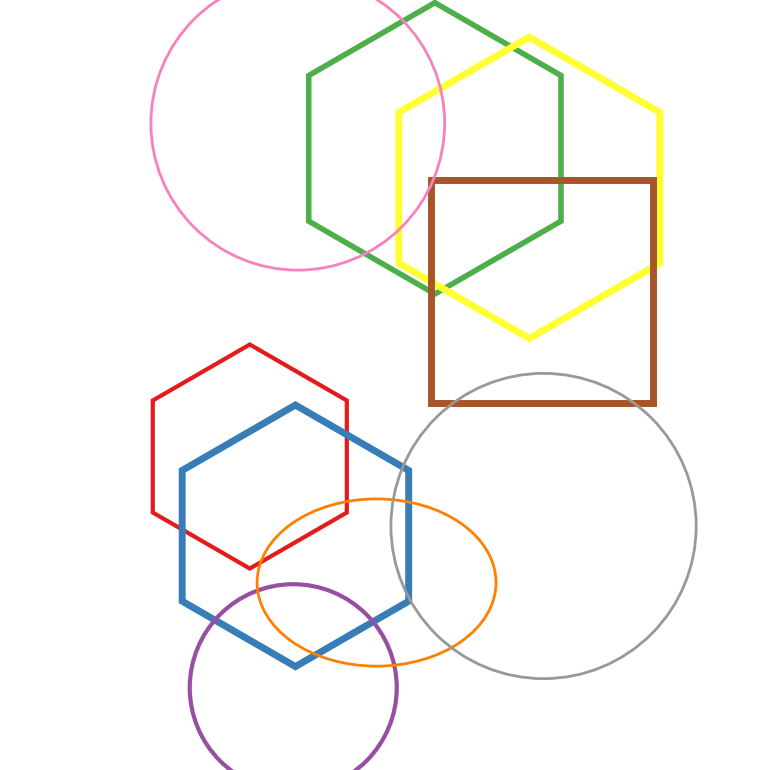[{"shape": "hexagon", "thickness": 1.5, "radius": 0.73, "center": [0.324, 0.407]}, {"shape": "hexagon", "thickness": 2.5, "radius": 0.85, "center": [0.384, 0.304]}, {"shape": "hexagon", "thickness": 2, "radius": 0.95, "center": [0.565, 0.807]}, {"shape": "circle", "thickness": 1.5, "radius": 0.67, "center": [0.381, 0.107]}, {"shape": "oval", "thickness": 1, "radius": 0.78, "center": [0.489, 0.243]}, {"shape": "hexagon", "thickness": 2.5, "radius": 0.98, "center": [0.687, 0.756]}, {"shape": "square", "thickness": 2.5, "radius": 0.72, "center": [0.704, 0.622]}, {"shape": "circle", "thickness": 1, "radius": 0.95, "center": [0.387, 0.84]}, {"shape": "circle", "thickness": 1, "radius": 0.99, "center": [0.706, 0.317]}]